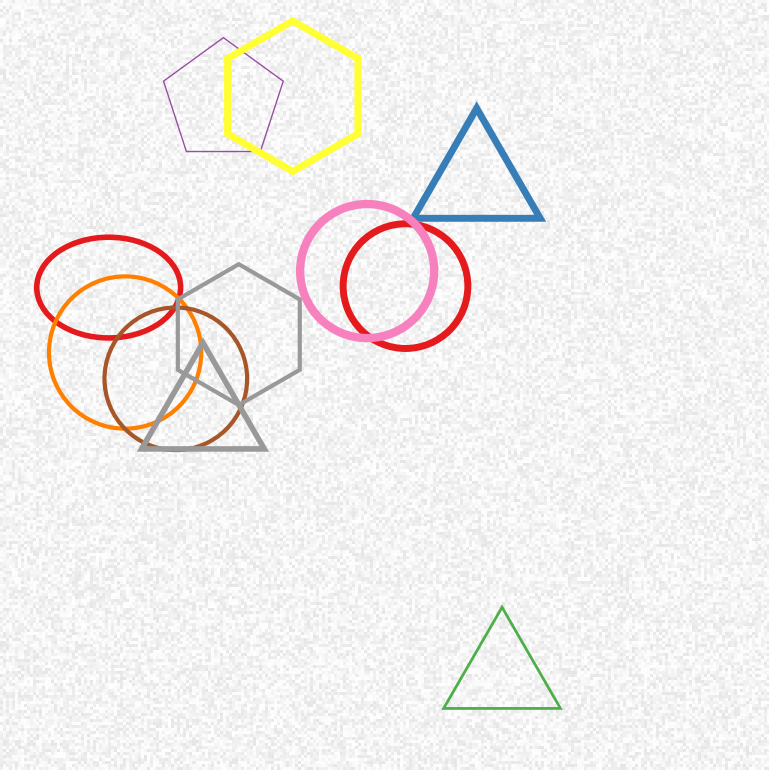[{"shape": "circle", "thickness": 2.5, "radius": 0.4, "center": [0.527, 0.628]}, {"shape": "oval", "thickness": 2, "radius": 0.47, "center": [0.141, 0.627]}, {"shape": "triangle", "thickness": 2.5, "radius": 0.48, "center": [0.619, 0.764]}, {"shape": "triangle", "thickness": 1, "radius": 0.44, "center": [0.652, 0.124]}, {"shape": "pentagon", "thickness": 0.5, "radius": 0.41, "center": [0.29, 0.869]}, {"shape": "circle", "thickness": 1.5, "radius": 0.49, "center": [0.162, 0.542]}, {"shape": "hexagon", "thickness": 2.5, "radius": 0.49, "center": [0.38, 0.875]}, {"shape": "circle", "thickness": 1.5, "radius": 0.46, "center": [0.228, 0.508]}, {"shape": "circle", "thickness": 3, "radius": 0.44, "center": [0.477, 0.648]}, {"shape": "hexagon", "thickness": 1.5, "radius": 0.46, "center": [0.31, 0.565]}, {"shape": "triangle", "thickness": 2, "radius": 0.46, "center": [0.264, 0.463]}]